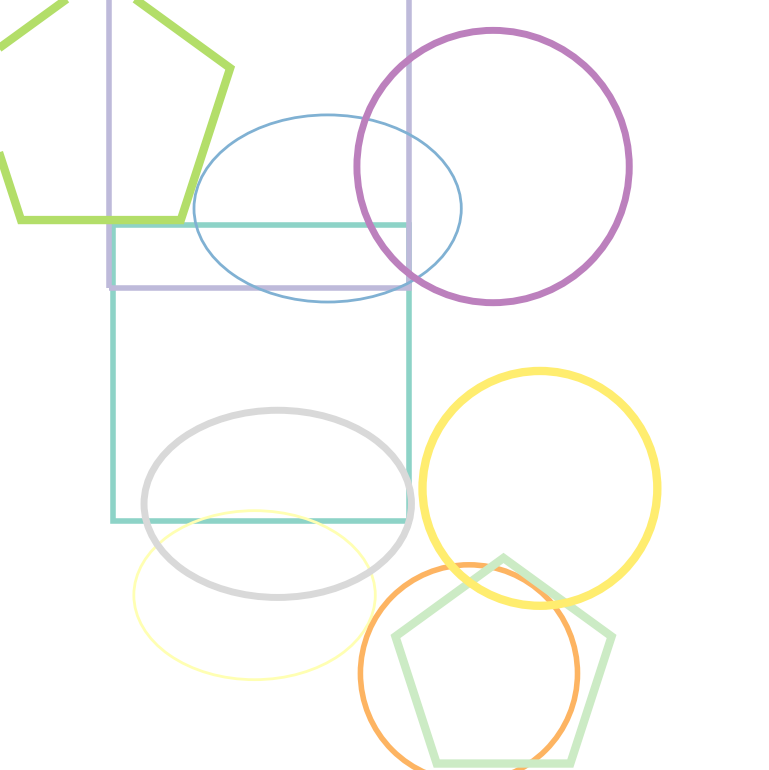[{"shape": "square", "thickness": 2, "radius": 0.96, "center": [0.339, 0.516]}, {"shape": "oval", "thickness": 1, "radius": 0.78, "center": [0.331, 0.227]}, {"shape": "square", "thickness": 2, "radius": 0.98, "center": [0.336, 0.822]}, {"shape": "oval", "thickness": 1, "radius": 0.87, "center": [0.426, 0.729]}, {"shape": "circle", "thickness": 2, "radius": 0.7, "center": [0.609, 0.126]}, {"shape": "pentagon", "thickness": 3, "radius": 0.88, "center": [0.131, 0.857]}, {"shape": "oval", "thickness": 2.5, "radius": 0.87, "center": [0.361, 0.346]}, {"shape": "circle", "thickness": 2.5, "radius": 0.88, "center": [0.64, 0.784]}, {"shape": "pentagon", "thickness": 3, "radius": 0.74, "center": [0.654, 0.128]}, {"shape": "circle", "thickness": 3, "radius": 0.76, "center": [0.701, 0.366]}]